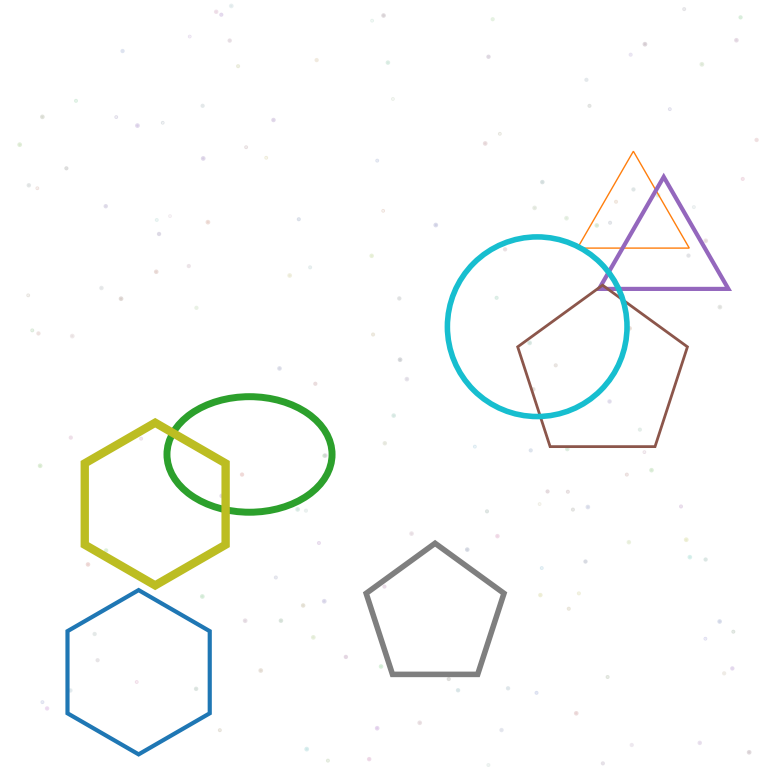[{"shape": "hexagon", "thickness": 1.5, "radius": 0.53, "center": [0.18, 0.127]}, {"shape": "triangle", "thickness": 0.5, "radius": 0.42, "center": [0.823, 0.72]}, {"shape": "oval", "thickness": 2.5, "radius": 0.54, "center": [0.324, 0.41]}, {"shape": "triangle", "thickness": 1.5, "radius": 0.48, "center": [0.862, 0.673]}, {"shape": "pentagon", "thickness": 1, "radius": 0.58, "center": [0.783, 0.514]}, {"shape": "pentagon", "thickness": 2, "radius": 0.47, "center": [0.565, 0.2]}, {"shape": "hexagon", "thickness": 3, "radius": 0.53, "center": [0.202, 0.345]}, {"shape": "circle", "thickness": 2, "radius": 0.58, "center": [0.698, 0.576]}]